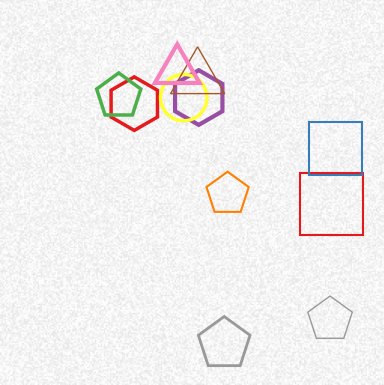[{"shape": "hexagon", "thickness": 2.5, "radius": 0.35, "center": [0.349, 0.731]}, {"shape": "square", "thickness": 1.5, "radius": 0.41, "center": [0.861, 0.47]}, {"shape": "square", "thickness": 1.5, "radius": 0.35, "center": [0.871, 0.615]}, {"shape": "pentagon", "thickness": 2.5, "radius": 0.3, "center": [0.308, 0.75]}, {"shape": "hexagon", "thickness": 3, "radius": 0.36, "center": [0.516, 0.747]}, {"shape": "pentagon", "thickness": 1.5, "radius": 0.29, "center": [0.591, 0.496]}, {"shape": "circle", "thickness": 2.5, "radius": 0.3, "center": [0.477, 0.747]}, {"shape": "triangle", "thickness": 1, "radius": 0.41, "center": [0.513, 0.797]}, {"shape": "triangle", "thickness": 3, "radius": 0.34, "center": [0.46, 0.818]}, {"shape": "pentagon", "thickness": 1, "radius": 0.3, "center": [0.857, 0.17]}, {"shape": "pentagon", "thickness": 2, "radius": 0.35, "center": [0.582, 0.107]}]